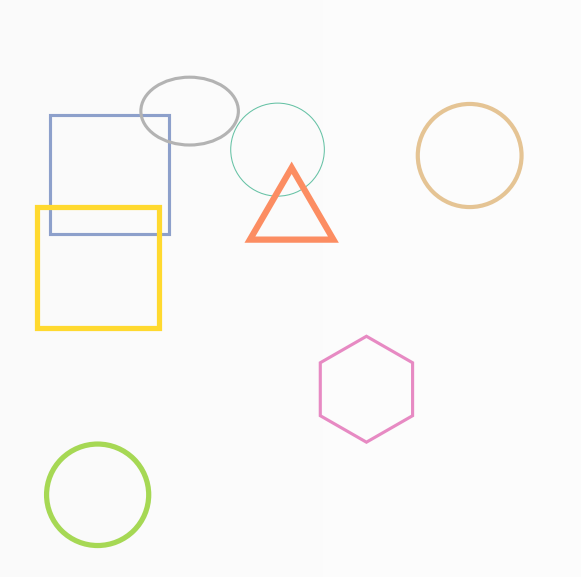[{"shape": "circle", "thickness": 0.5, "radius": 0.4, "center": [0.477, 0.74]}, {"shape": "triangle", "thickness": 3, "radius": 0.41, "center": [0.502, 0.626]}, {"shape": "square", "thickness": 1.5, "radius": 0.51, "center": [0.188, 0.697]}, {"shape": "hexagon", "thickness": 1.5, "radius": 0.46, "center": [0.63, 0.325]}, {"shape": "circle", "thickness": 2.5, "radius": 0.44, "center": [0.168, 0.142]}, {"shape": "square", "thickness": 2.5, "radius": 0.53, "center": [0.168, 0.536]}, {"shape": "circle", "thickness": 2, "radius": 0.45, "center": [0.808, 0.73]}, {"shape": "oval", "thickness": 1.5, "radius": 0.42, "center": [0.326, 0.807]}]